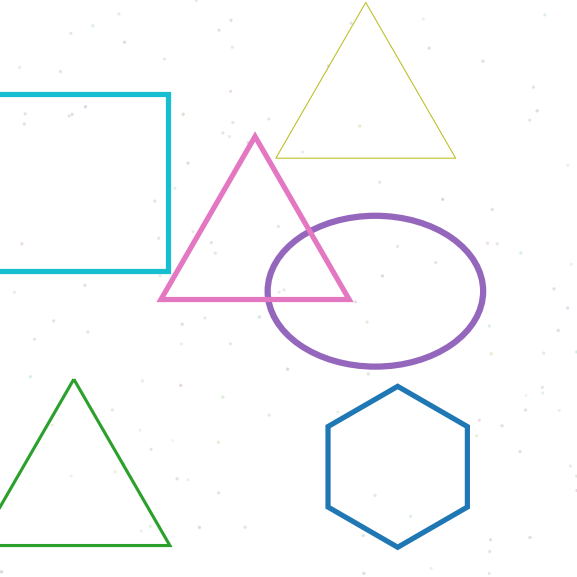[{"shape": "hexagon", "thickness": 2.5, "radius": 0.7, "center": [0.689, 0.191]}, {"shape": "triangle", "thickness": 1.5, "radius": 0.96, "center": [0.128, 0.151]}, {"shape": "oval", "thickness": 3, "radius": 0.93, "center": [0.65, 0.495]}, {"shape": "triangle", "thickness": 2.5, "radius": 0.94, "center": [0.442, 0.575]}, {"shape": "triangle", "thickness": 0.5, "radius": 0.9, "center": [0.633, 0.815]}, {"shape": "square", "thickness": 2.5, "radius": 0.76, "center": [0.138, 0.683]}]